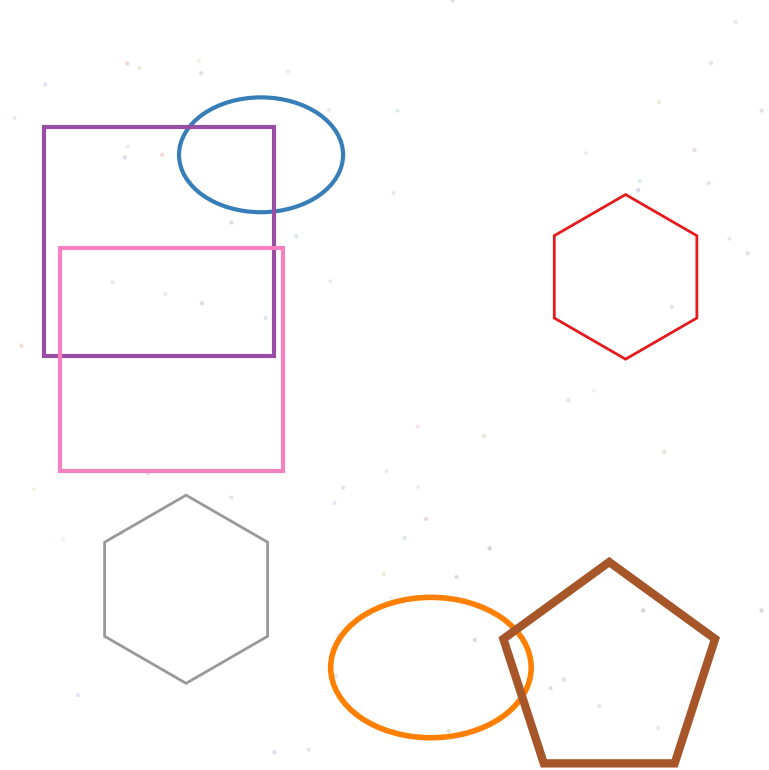[{"shape": "hexagon", "thickness": 1, "radius": 0.53, "center": [0.812, 0.64]}, {"shape": "oval", "thickness": 1.5, "radius": 0.53, "center": [0.339, 0.799]}, {"shape": "square", "thickness": 1.5, "radius": 0.75, "center": [0.206, 0.686]}, {"shape": "oval", "thickness": 2, "radius": 0.65, "center": [0.56, 0.133]}, {"shape": "pentagon", "thickness": 3, "radius": 0.72, "center": [0.791, 0.126]}, {"shape": "square", "thickness": 1.5, "radius": 0.73, "center": [0.222, 0.533]}, {"shape": "hexagon", "thickness": 1, "radius": 0.61, "center": [0.242, 0.235]}]